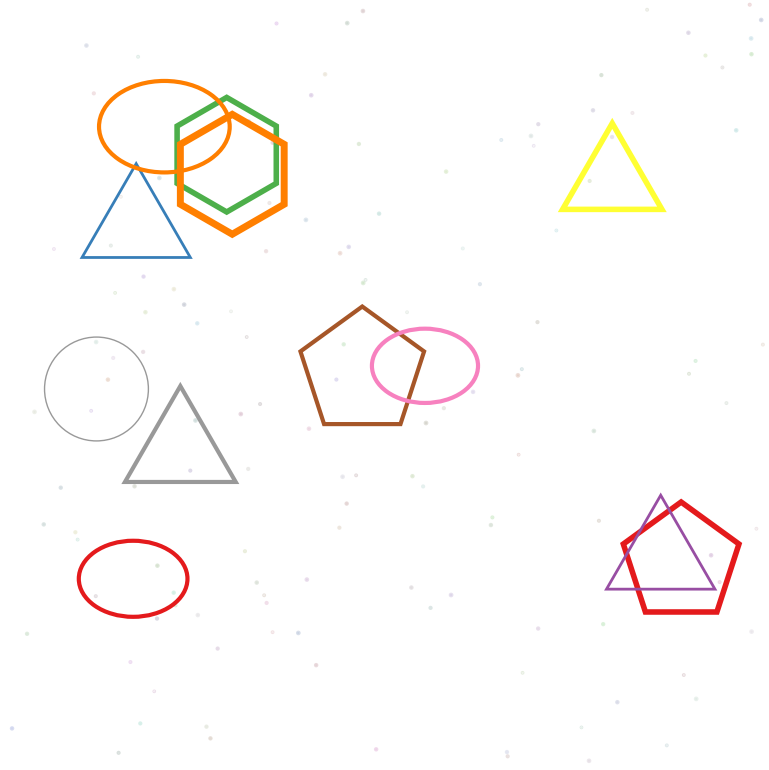[{"shape": "pentagon", "thickness": 2, "radius": 0.39, "center": [0.885, 0.269]}, {"shape": "oval", "thickness": 1.5, "radius": 0.35, "center": [0.173, 0.248]}, {"shape": "triangle", "thickness": 1, "radius": 0.41, "center": [0.177, 0.706]}, {"shape": "hexagon", "thickness": 2, "radius": 0.37, "center": [0.294, 0.799]}, {"shape": "triangle", "thickness": 1, "radius": 0.41, "center": [0.858, 0.276]}, {"shape": "oval", "thickness": 1.5, "radius": 0.42, "center": [0.213, 0.835]}, {"shape": "hexagon", "thickness": 2.5, "radius": 0.39, "center": [0.302, 0.774]}, {"shape": "triangle", "thickness": 2, "radius": 0.37, "center": [0.795, 0.765]}, {"shape": "pentagon", "thickness": 1.5, "radius": 0.42, "center": [0.47, 0.518]}, {"shape": "oval", "thickness": 1.5, "radius": 0.34, "center": [0.552, 0.525]}, {"shape": "triangle", "thickness": 1.5, "radius": 0.42, "center": [0.234, 0.416]}, {"shape": "circle", "thickness": 0.5, "radius": 0.34, "center": [0.125, 0.495]}]